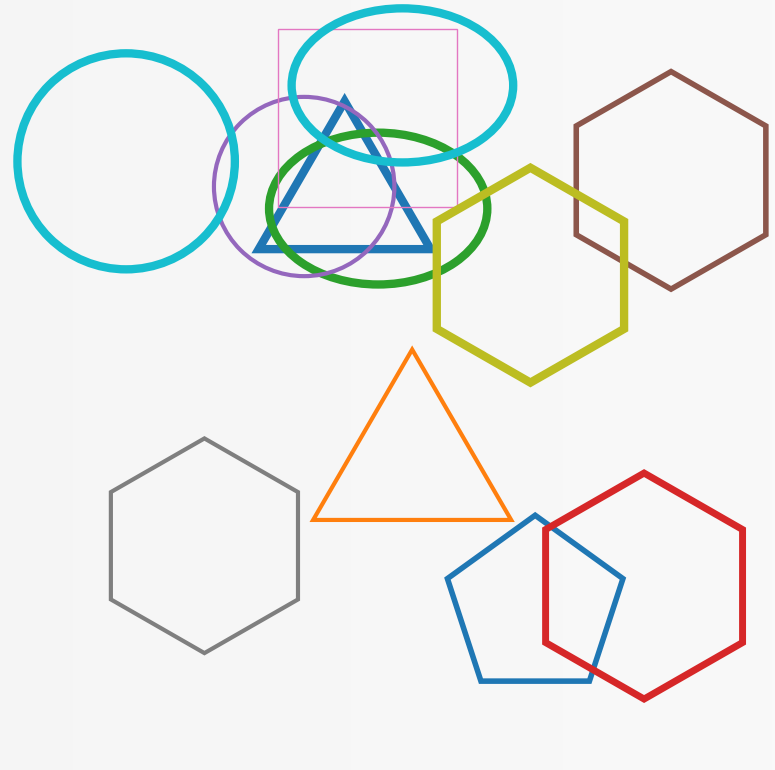[{"shape": "pentagon", "thickness": 2, "radius": 0.6, "center": [0.691, 0.212]}, {"shape": "triangle", "thickness": 3, "radius": 0.64, "center": [0.445, 0.74]}, {"shape": "triangle", "thickness": 1.5, "radius": 0.74, "center": [0.532, 0.399]}, {"shape": "oval", "thickness": 3, "radius": 0.7, "center": [0.488, 0.729]}, {"shape": "hexagon", "thickness": 2.5, "radius": 0.73, "center": [0.831, 0.239]}, {"shape": "circle", "thickness": 1.5, "radius": 0.58, "center": [0.392, 0.758]}, {"shape": "hexagon", "thickness": 2, "radius": 0.71, "center": [0.866, 0.766]}, {"shape": "square", "thickness": 0.5, "radius": 0.58, "center": [0.474, 0.847]}, {"shape": "hexagon", "thickness": 1.5, "radius": 0.7, "center": [0.264, 0.291]}, {"shape": "hexagon", "thickness": 3, "radius": 0.7, "center": [0.684, 0.643]}, {"shape": "oval", "thickness": 3, "radius": 0.71, "center": [0.519, 0.889]}, {"shape": "circle", "thickness": 3, "radius": 0.7, "center": [0.163, 0.79]}]